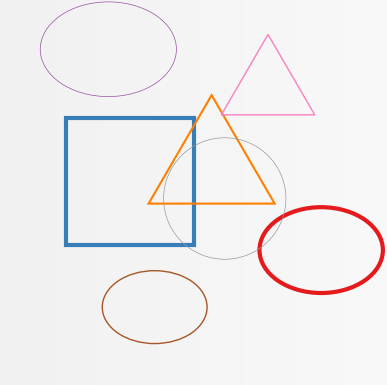[{"shape": "oval", "thickness": 3, "radius": 0.8, "center": [0.829, 0.35]}, {"shape": "square", "thickness": 3, "radius": 0.83, "center": [0.335, 0.529]}, {"shape": "oval", "thickness": 0.5, "radius": 0.88, "center": [0.28, 0.872]}, {"shape": "triangle", "thickness": 1.5, "radius": 0.94, "center": [0.546, 0.565]}, {"shape": "oval", "thickness": 1, "radius": 0.68, "center": [0.399, 0.202]}, {"shape": "triangle", "thickness": 1, "radius": 0.7, "center": [0.692, 0.771]}, {"shape": "circle", "thickness": 0.5, "radius": 0.79, "center": [0.58, 0.484]}]